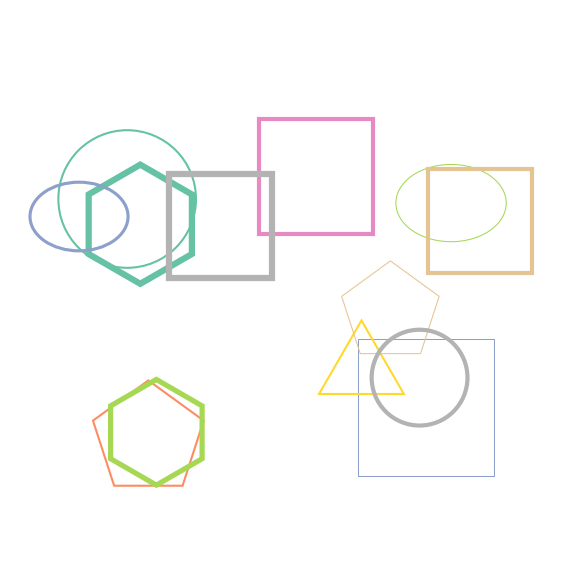[{"shape": "hexagon", "thickness": 3, "radius": 0.52, "center": [0.243, 0.611]}, {"shape": "circle", "thickness": 1, "radius": 0.6, "center": [0.22, 0.655]}, {"shape": "pentagon", "thickness": 1, "radius": 0.5, "center": [0.257, 0.24]}, {"shape": "square", "thickness": 0.5, "radius": 0.59, "center": [0.738, 0.293]}, {"shape": "oval", "thickness": 1.5, "radius": 0.42, "center": [0.137, 0.624]}, {"shape": "square", "thickness": 2, "radius": 0.5, "center": [0.547, 0.693]}, {"shape": "oval", "thickness": 0.5, "radius": 0.48, "center": [0.781, 0.647]}, {"shape": "hexagon", "thickness": 2.5, "radius": 0.46, "center": [0.271, 0.251]}, {"shape": "triangle", "thickness": 1, "radius": 0.42, "center": [0.626, 0.359]}, {"shape": "pentagon", "thickness": 0.5, "radius": 0.44, "center": [0.676, 0.459]}, {"shape": "square", "thickness": 2, "radius": 0.45, "center": [0.831, 0.616]}, {"shape": "circle", "thickness": 2, "radius": 0.41, "center": [0.727, 0.345]}, {"shape": "square", "thickness": 3, "radius": 0.45, "center": [0.382, 0.608]}]